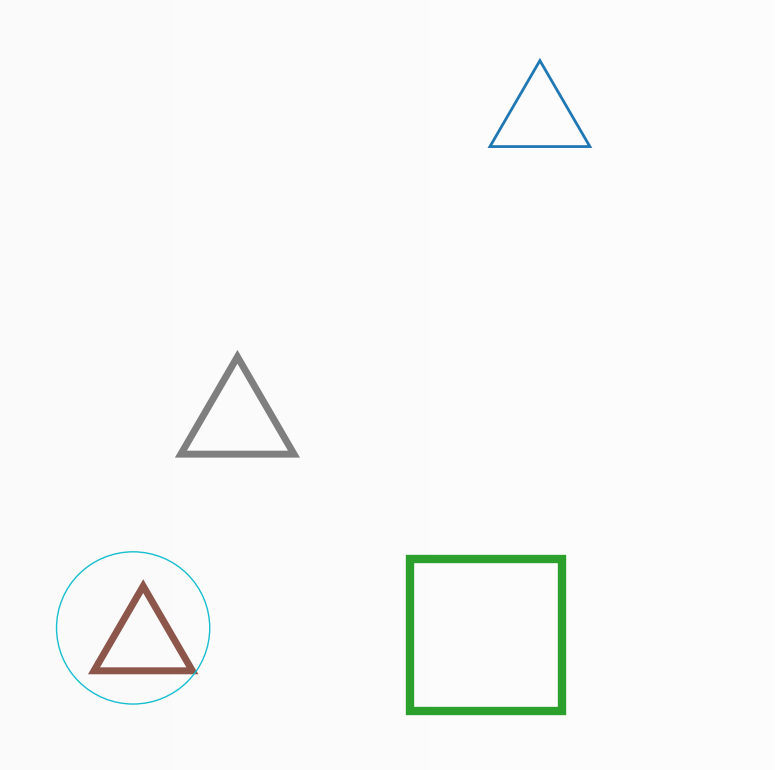[{"shape": "triangle", "thickness": 1, "radius": 0.37, "center": [0.697, 0.847]}, {"shape": "square", "thickness": 3, "radius": 0.49, "center": [0.627, 0.176]}, {"shape": "triangle", "thickness": 2.5, "radius": 0.37, "center": [0.185, 0.165]}, {"shape": "triangle", "thickness": 2.5, "radius": 0.42, "center": [0.306, 0.452]}, {"shape": "circle", "thickness": 0.5, "radius": 0.49, "center": [0.172, 0.185]}]